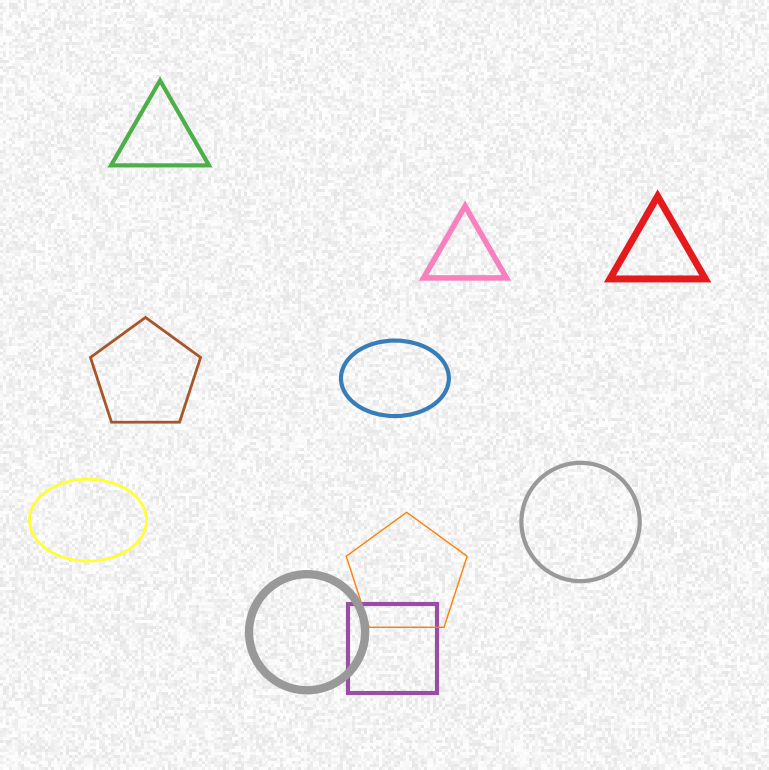[{"shape": "triangle", "thickness": 2.5, "radius": 0.36, "center": [0.854, 0.674]}, {"shape": "oval", "thickness": 1.5, "radius": 0.35, "center": [0.513, 0.509]}, {"shape": "triangle", "thickness": 1.5, "radius": 0.37, "center": [0.208, 0.822]}, {"shape": "square", "thickness": 1.5, "radius": 0.29, "center": [0.51, 0.158]}, {"shape": "pentagon", "thickness": 0.5, "radius": 0.41, "center": [0.528, 0.252]}, {"shape": "oval", "thickness": 1, "radius": 0.38, "center": [0.114, 0.324]}, {"shape": "pentagon", "thickness": 1, "radius": 0.38, "center": [0.189, 0.513]}, {"shape": "triangle", "thickness": 2, "radius": 0.31, "center": [0.604, 0.67]}, {"shape": "circle", "thickness": 1.5, "radius": 0.38, "center": [0.754, 0.322]}, {"shape": "circle", "thickness": 3, "radius": 0.38, "center": [0.399, 0.179]}]